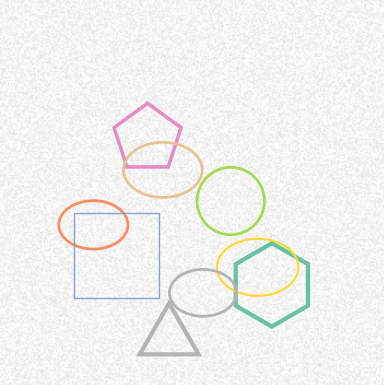[{"shape": "hexagon", "thickness": 3, "radius": 0.54, "center": [0.706, 0.26]}, {"shape": "oval", "thickness": 2, "radius": 0.45, "center": [0.243, 0.416]}, {"shape": "square", "thickness": 1, "radius": 0.55, "center": [0.302, 0.337]}, {"shape": "pentagon", "thickness": 2.5, "radius": 0.46, "center": [0.383, 0.64]}, {"shape": "circle", "thickness": 2, "radius": 0.44, "center": [0.599, 0.478]}, {"shape": "oval", "thickness": 1.5, "radius": 0.53, "center": [0.669, 0.306]}, {"shape": "oval", "thickness": 2, "radius": 0.51, "center": [0.423, 0.559]}, {"shape": "triangle", "thickness": 3, "radius": 0.44, "center": [0.439, 0.124]}, {"shape": "oval", "thickness": 2, "radius": 0.43, "center": [0.527, 0.239]}]